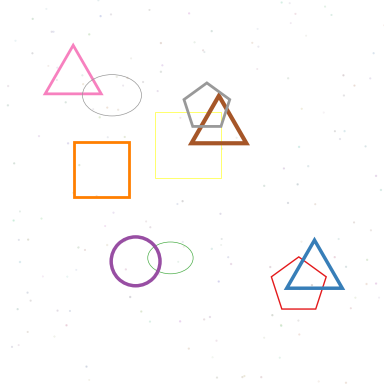[{"shape": "pentagon", "thickness": 1, "radius": 0.37, "center": [0.776, 0.258]}, {"shape": "triangle", "thickness": 2.5, "radius": 0.42, "center": [0.817, 0.293]}, {"shape": "oval", "thickness": 0.5, "radius": 0.29, "center": [0.443, 0.33]}, {"shape": "circle", "thickness": 2.5, "radius": 0.32, "center": [0.352, 0.321]}, {"shape": "square", "thickness": 2, "radius": 0.35, "center": [0.263, 0.56]}, {"shape": "square", "thickness": 0.5, "radius": 0.43, "center": [0.489, 0.623]}, {"shape": "triangle", "thickness": 3, "radius": 0.41, "center": [0.569, 0.669]}, {"shape": "triangle", "thickness": 2, "radius": 0.42, "center": [0.19, 0.798]}, {"shape": "oval", "thickness": 0.5, "radius": 0.38, "center": [0.291, 0.753]}, {"shape": "pentagon", "thickness": 2, "radius": 0.31, "center": [0.537, 0.722]}]